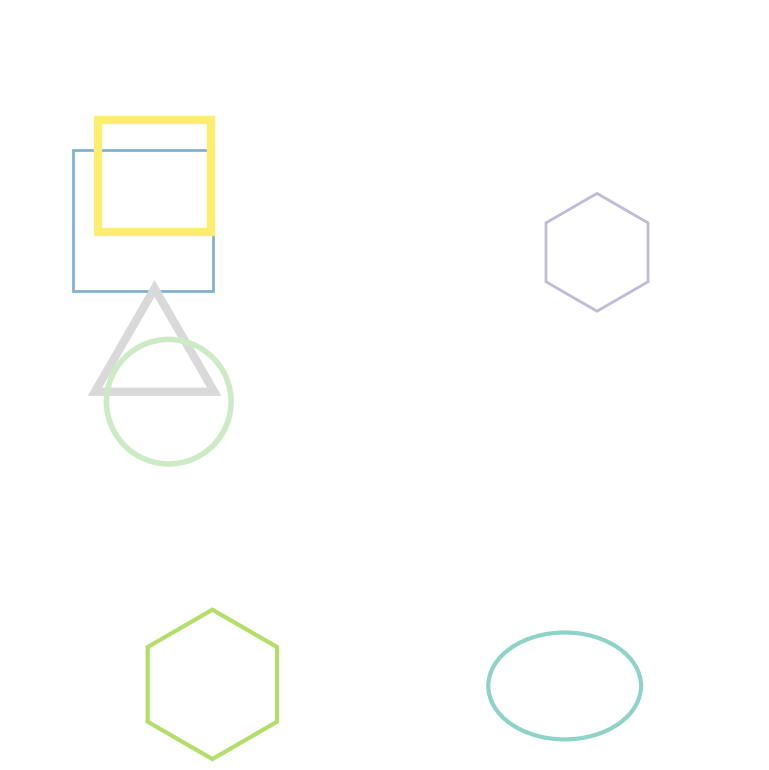[{"shape": "oval", "thickness": 1.5, "radius": 0.5, "center": [0.733, 0.109]}, {"shape": "hexagon", "thickness": 1, "radius": 0.38, "center": [0.775, 0.672]}, {"shape": "square", "thickness": 1, "radius": 0.46, "center": [0.185, 0.714]}, {"shape": "hexagon", "thickness": 1.5, "radius": 0.49, "center": [0.276, 0.111]}, {"shape": "triangle", "thickness": 3, "radius": 0.45, "center": [0.201, 0.536]}, {"shape": "circle", "thickness": 2, "radius": 0.4, "center": [0.219, 0.478]}, {"shape": "square", "thickness": 3, "radius": 0.37, "center": [0.2, 0.771]}]